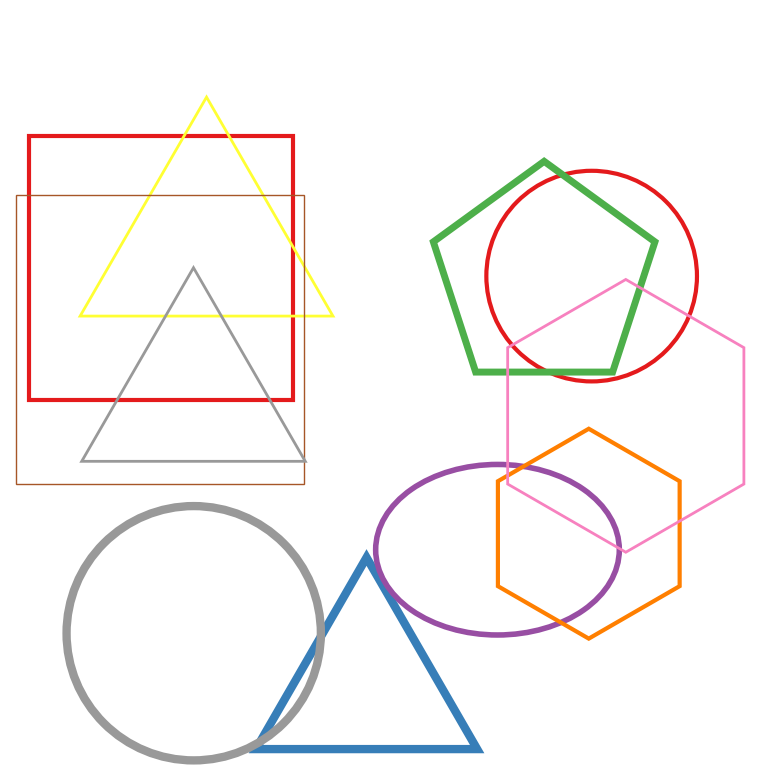[{"shape": "circle", "thickness": 1.5, "radius": 0.68, "center": [0.768, 0.641]}, {"shape": "square", "thickness": 1.5, "radius": 0.86, "center": [0.209, 0.652]}, {"shape": "triangle", "thickness": 3, "radius": 0.83, "center": [0.476, 0.11]}, {"shape": "pentagon", "thickness": 2.5, "radius": 0.76, "center": [0.707, 0.639]}, {"shape": "oval", "thickness": 2, "radius": 0.79, "center": [0.646, 0.286]}, {"shape": "hexagon", "thickness": 1.5, "radius": 0.68, "center": [0.765, 0.307]}, {"shape": "triangle", "thickness": 1, "radius": 0.95, "center": [0.268, 0.684]}, {"shape": "square", "thickness": 0.5, "radius": 0.94, "center": [0.208, 0.559]}, {"shape": "hexagon", "thickness": 1, "radius": 0.89, "center": [0.813, 0.46]}, {"shape": "circle", "thickness": 3, "radius": 0.83, "center": [0.252, 0.178]}, {"shape": "triangle", "thickness": 1, "radius": 0.84, "center": [0.251, 0.485]}]